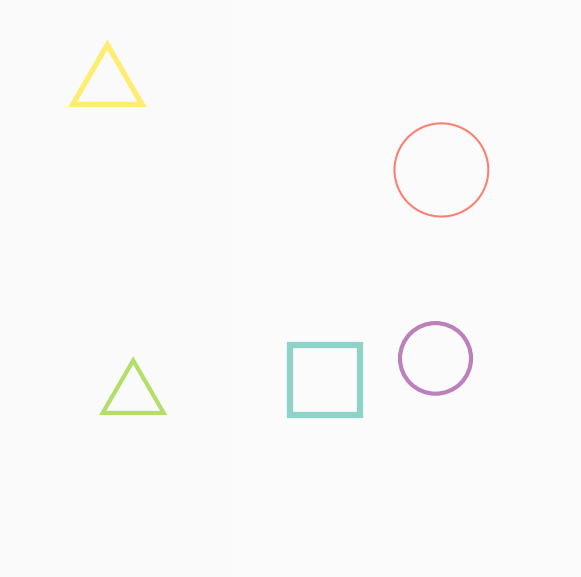[{"shape": "square", "thickness": 3, "radius": 0.3, "center": [0.559, 0.341]}, {"shape": "circle", "thickness": 1, "radius": 0.4, "center": [0.759, 0.705]}, {"shape": "triangle", "thickness": 2, "radius": 0.3, "center": [0.229, 0.314]}, {"shape": "circle", "thickness": 2, "radius": 0.31, "center": [0.749, 0.379]}, {"shape": "triangle", "thickness": 2.5, "radius": 0.34, "center": [0.185, 0.853]}]